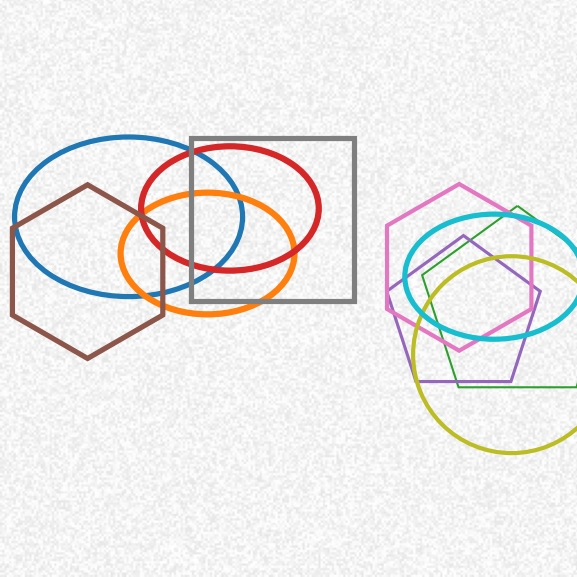[{"shape": "oval", "thickness": 2.5, "radius": 0.99, "center": [0.223, 0.624]}, {"shape": "oval", "thickness": 3, "radius": 0.75, "center": [0.359, 0.56]}, {"shape": "pentagon", "thickness": 1, "radius": 0.87, "center": [0.896, 0.469]}, {"shape": "oval", "thickness": 3, "radius": 0.77, "center": [0.398, 0.638]}, {"shape": "pentagon", "thickness": 1.5, "radius": 0.7, "center": [0.803, 0.451]}, {"shape": "hexagon", "thickness": 2.5, "radius": 0.75, "center": [0.152, 0.529]}, {"shape": "hexagon", "thickness": 2, "radius": 0.72, "center": [0.795, 0.536]}, {"shape": "square", "thickness": 2.5, "radius": 0.71, "center": [0.472, 0.618]}, {"shape": "circle", "thickness": 2, "radius": 0.85, "center": [0.886, 0.385]}, {"shape": "oval", "thickness": 2.5, "radius": 0.77, "center": [0.856, 0.52]}]